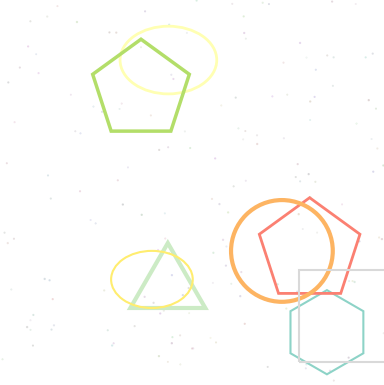[{"shape": "hexagon", "thickness": 1.5, "radius": 0.55, "center": [0.849, 0.137]}, {"shape": "oval", "thickness": 2, "radius": 0.63, "center": [0.437, 0.844]}, {"shape": "pentagon", "thickness": 2, "radius": 0.69, "center": [0.804, 0.349]}, {"shape": "circle", "thickness": 3, "radius": 0.66, "center": [0.732, 0.348]}, {"shape": "pentagon", "thickness": 2.5, "radius": 0.66, "center": [0.366, 0.766]}, {"shape": "square", "thickness": 1.5, "radius": 0.6, "center": [0.897, 0.18]}, {"shape": "triangle", "thickness": 3, "radius": 0.56, "center": [0.436, 0.256]}, {"shape": "oval", "thickness": 1.5, "radius": 0.53, "center": [0.395, 0.274]}]